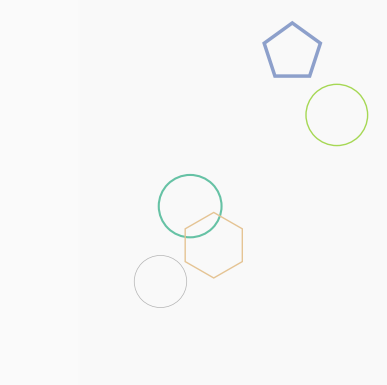[{"shape": "circle", "thickness": 1.5, "radius": 0.41, "center": [0.491, 0.465]}, {"shape": "pentagon", "thickness": 2.5, "radius": 0.38, "center": [0.754, 0.864]}, {"shape": "circle", "thickness": 1, "radius": 0.4, "center": [0.869, 0.701]}, {"shape": "hexagon", "thickness": 1, "radius": 0.43, "center": [0.552, 0.363]}, {"shape": "circle", "thickness": 0.5, "radius": 0.34, "center": [0.414, 0.269]}]